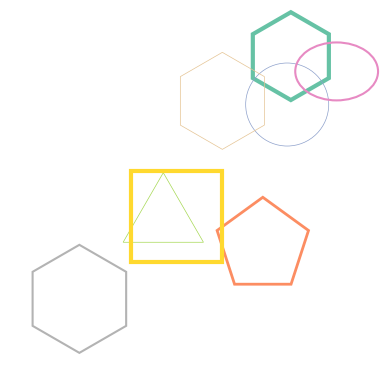[{"shape": "hexagon", "thickness": 3, "radius": 0.57, "center": [0.755, 0.854]}, {"shape": "pentagon", "thickness": 2, "radius": 0.62, "center": [0.683, 0.363]}, {"shape": "circle", "thickness": 0.5, "radius": 0.54, "center": [0.746, 0.729]}, {"shape": "oval", "thickness": 1.5, "radius": 0.54, "center": [0.874, 0.815]}, {"shape": "triangle", "thickness": 0.5, "radius": 0.6, "center": [0.424, 0.431]}, {"shape": "square", "thickness": 3, "radius": 0.59, "center": [0.458, 0.438]}, {"shape": "hexagon", "thickness": 0.5, "radius": 0.63, "center": [0.578, 0.738]}, {"shape": "hexagon", "thickness": 1.5, "radius": 0.7, "center": [0.206, 0.224]}]